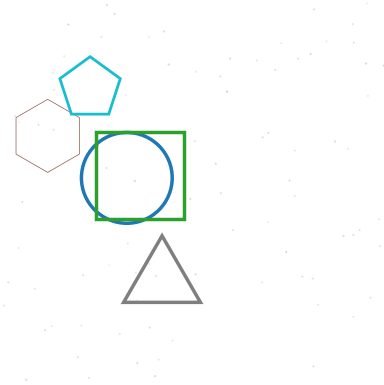[{"shape": "circle", "thickness": 2.5, "radius": 0.59, "center": [0.329, 0.538]}, {"shape": "square", "thickness": 2.5, "radius": 0.57, "center": [0.364, 0.545]}, {"shape": "hexagon", "thickness": 0.5, "radius": 0.47, "center": [0.124, 0.647]}, {"shape": "triangle", "thickness": 2.5, "radius": 0.58, "center": [0.421, 0.272]}, {"shape": "pentagon", "thickness": 2, "radius": 0.41, "center": [0.234, 0.77]}]